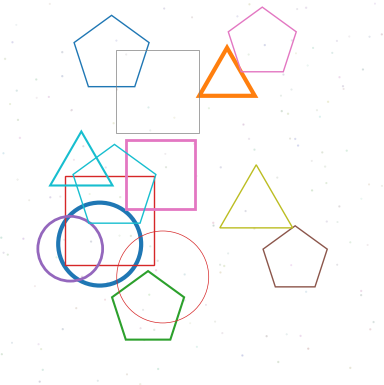[{"shape": "circle", "thickness": 3, "radius": 0.54, "center": [0.259, 0.366]}, {"shape": "pentagon", "thickness": 1, "radius": 0.51, "center": [0.29, 0.858]}, {"shape": "triangle", "thickness": 3, "radius": 0.42, "center": [0.59, 0.793]}, {"shape": "pentagon", "thickness": 1.5, "radius": 0.49, "center": [0.385, 0.197]}, {"shape": "square", "thickness": 1, "radius": 0.58, "center": [0.284, 0.427]}, {"shape": "circle", "thickness": 0.5, "radius": 0.6, "center": [0.423, 0.281]}, {"shape": "circle", "thickness": 2, "radius": 0.42, "center": [0.182, 0.354]}, {"shape": "pentagon", "thickness": 1, "radius": 0.44, "center": [0.767, 0.326]}, {"shape": "pentagon", "thickness": 1, "radius": 0.46, "center": [0.681, 0.889]}, {"shape": "square", "thickness": 2, "radius": 0.45, "center": [0.417, 0.546]}, {"shape": "square", "thickness": 0.5, "radius": 0.54, "center": [0.41, 0.762]}, {"shape": "triangle", "thickness": 1, "radius": 0.55, "center": [0.666, 0.463]}, {"shape": "pentagon", "thickness": 1, "radius": 0.57, "center": [0.297, 0.512]}, {"shape": "triangle", "thickness": 1.5, "radius": 0.47, "center": [0.211, 0.565]}]